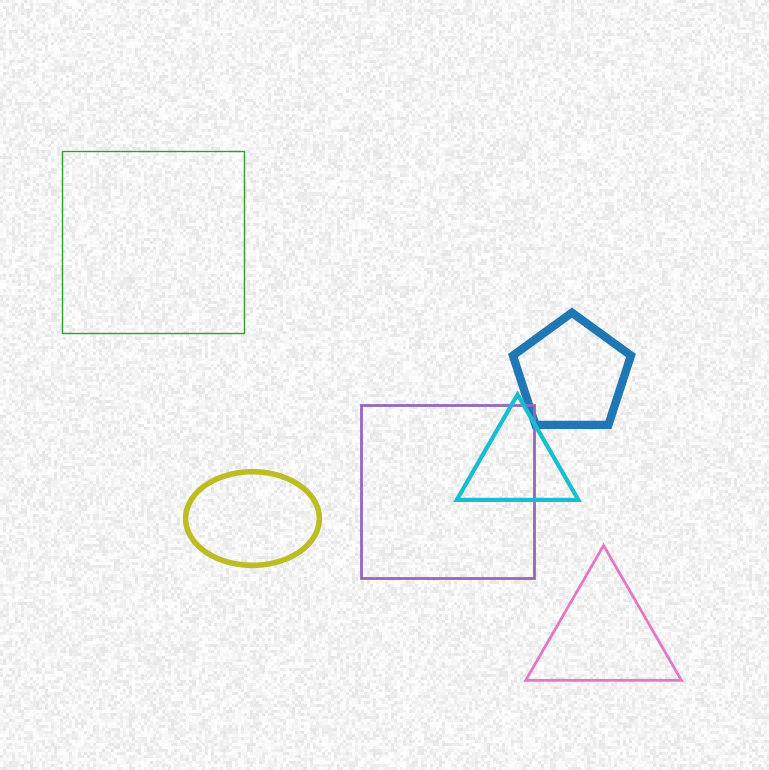[{"shape": "pentagon", "thickness": 3, "radius": 0.4, "center": [0.743, 0.513]}, {"shape": "square", "thickness": 0.5, "radius": 0.59, "center": [0.198, 0.686]}, {"shape": "square", "thickness": 1, "radius": 0.56, "center": [0.581, 0.362]}, {"shape": "triangle", "thickness": 1, "radius": 0.58, "center": [0.784, 0.175]}, {"shape": "oval", "thickness": 2, "radius": 0.43, "center": [0.328, 0.327]}, {"shape": "triangle", "thickness": 1.5, "radius": 0.46, "center": [0.672, 0.396]}]